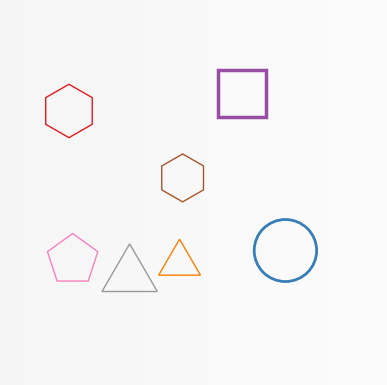[{"shape": "hexagon", "thickness": 1, "radius": 0.35, "center": [0.178, 0.712]}, {"shape": "circle", "thickness": 2, "radius": 0.4, "center": [0.737, 0.349]}, {"shape": "square", "thickness": 2.5, "radius": 0.31, "center": [0.625, 0.757]}, {"shape": "triangle", "thickness": 1, "radius": 0.31, "center": [0.463, 0.316]}, {"shape": "hexagon", "thickness": 1, "radius": 0.31, "center": [0.471, 0.538]}, {"shape": "pentagon", "thickness": 1, "radius": 0.34, "center": [0.188, 0.325]}, {"shape": "triangle", "thickness": 1, "radius": 0.41, "center": [0.335, 0.284]}]